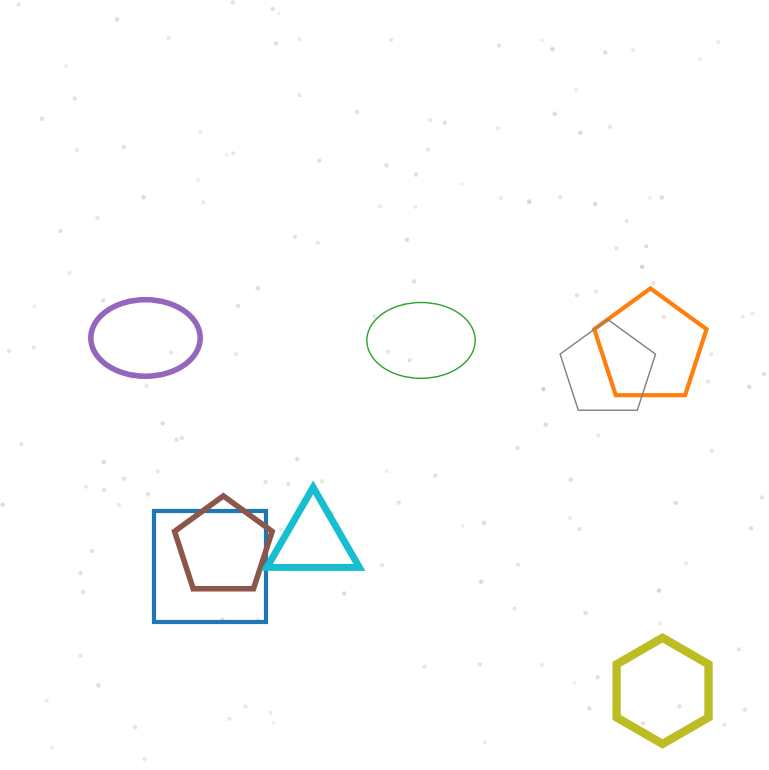[{"shape": "square", "thickness": 1.5, "radius": 0.36, "center": [0.273, 0.264]}, {"shape": "pentagon", "thickness": 1.5, "radius": 0.38, "center": [0.845, 0.549]}, {"shape": "oval", "thickness": 0.5, "radius": 0.35, "center": [0.547, 0.558]}, {"shape": "oval", "thickness": 2, "radius": 0.36, "center": [0.189, 0.561]}, {"shape": "pentagon", "thickness": 2, "radius": 0.33, "center": [0.29, 0.289]}, {"shape": "pentagon", "thickness": 0.5, "radius": 0.33, "center": [0.789, 0.52]}, {"shape": "hexagon", "thickness": 3, "radius": 0.34, "center": [0.86, 0.103]}, {"shape": "triangle", "thickness": 2.5, "radius": 0.35, "center": [0.407, 0.298]}]